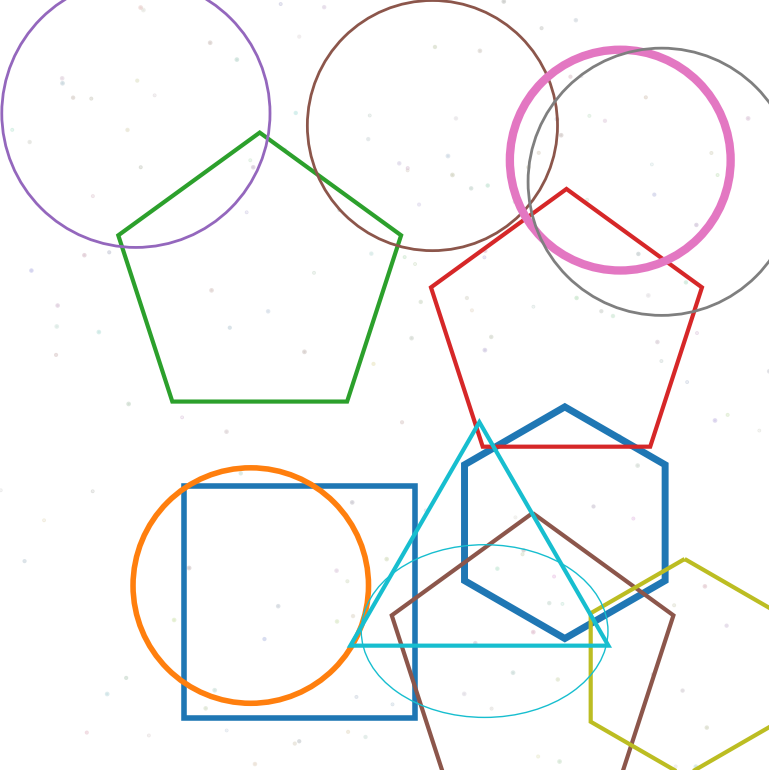[{"shape": "hexagon", "thickness": 2.5, "radius": 0.75, "center": [0.734, 0.321]}, {"shape": "square", "thickness": 2, "radius": 0.75, "center": [0.389, 0.218]}, {"shape": "circle", "thickness": 2, "radius": 0.76, "center": [0.326, 0.24]}, {"shape": "pentagon", "thickness": 1.5, "radius": 0.97, "center": [0.337, 0.635]}, {"shape": "pentagon", "thickness": 1.5, "radius": 0.93, "center": [0.736, 0.57]}, {"shape": "circle", "thickness": 1, "radius": 0.87, "center": [0.176, 0.853]}, {"shape": "circle", "thickness": 1, "radius": 0.81, "center": [0.562, 0.837]}, {"shape": "pentagon", "thickness": 1.5, "radius": 0.96, "center": [0.692, 0.141]}, {"shape": "circle", "thickness": 3, "radius": 0.72, "center": [0.806, 0.792]}, {"shape": "circle", "thickness": 1, "radius": 0.87, "center": [0.859, 0.764]}, {"shape": "hexagon", "thickness": 1.5, "radius": 0.7, "center": [0.889, 0.133]}, {"shape": "triangle", "thickness": 1.5, "radius": 0.97, "center": [0.623, 0.258]}, {"shape": "oval", "thickness": 0.5, "radius": 0.8, "center": [0.629, 0.18]}]